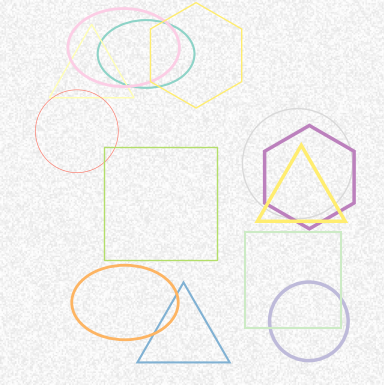[{"shape": "oval", "thickness": 1.5, "radius": 0.63, "center": [0.379, 0.86]}, {"shape": "triangle", "thickness": 1, "radius": 0.64, "center": [0.238, 0.81]}, {"shape": "circle", "thickness": 2.5, "radius": 0.51, "center": [0.802, 0.165]}, {"shape": "circle", "thickness": 0.5, "radius": 0.54, "center": [0.2, 0.659]}, {"shape": "triangle", "thickness": 1.5, "radius": 0.69, "center": [0.477, 0.128]}, {"shape": "oval", "thickness": 2, "radius": 0.69, "center": [0.325, 0.214]}, {"shape": "square", "thickness": 1, "radius": 0.73, "center": [0.417, 0.472]}, {"shape": "oval", "thickness": 2, "radius": 0.72, "center": [0.321, 0.876]}, {"shape": "circle", "thickness": 1, "radius": 0.72, "center": [0.773, 0.575]}, {"shape": "hexagon", "thickness": 2.5, "radius": 0.67, "center": [0.804, 0.54]}, {"shape": "square", "thickness": 1.5, "radius": 0.62, "center": [0.761, 0.273]}, {"shape": "hexagon", "thickness": 1, "radius": 0.68, "center": [0.509, 0.856]}, {"shape": "triangle", "thickness": 2.5, "radius": 0.66, "center": [0.783, 0.491]}]